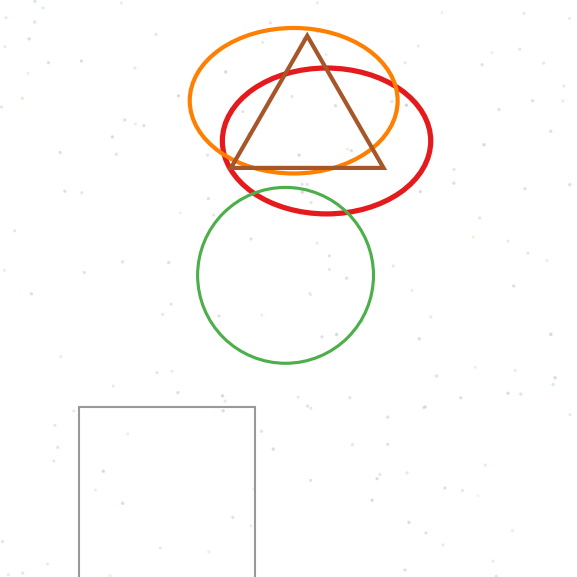[{"shape": "oval", "thickness": 2.5, "radius": 0.9, "center": [0.565, 0.755]}, {"shape": "circle", "thickness": 1.5, "radius": 0.76, "center": [0.494, 0.522]}, {"shape": "oval", "thickness": 2, "radius": 0.9, "center": [0.509, 0.825]}, {"shape": "triangle", "thickness": 2, "radius": 0.76, "center": [0.532, 0.785]}, {"shape": "square", "thickness": 1, "radius": 0.76, "center": [0.289, 0.141]}]